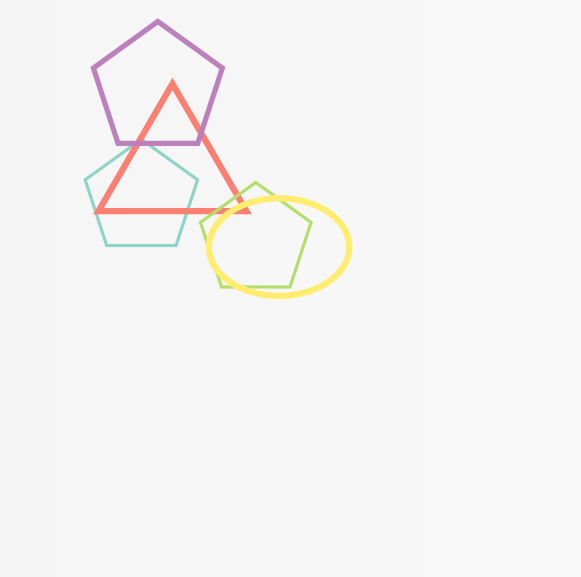[{"shape": "pentagon", "thickness": 1.5, "radius": 0.51, "center": [0.243, 0.656]}, {"shape": "triangle", "thickness": 3, "radius": 0.73, "center": [0.297, 0.707]}, {"shape": "pentagon", "thickness": 1.5, "radius": 0.5, "center": [0.44, 0.583]}, {"shape": "pentagon", "thickness": 2.5, "radius": 0.58, "center": [0.272, 0.845]}, {"shape": "oval", "thickness": 3, "radius": 0.6, "center": [0.48, 0.571]}]